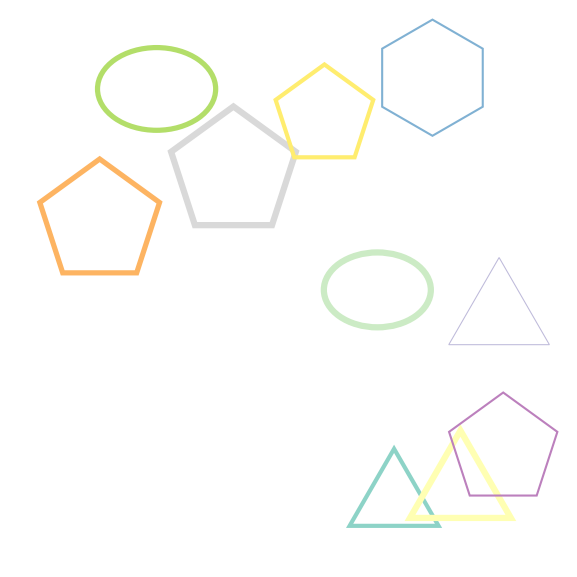[{"shape": "triangle", "thickness": 2, "radius": 0.44, "center": [0.682, 0.133]}, {"shape": "triangle", "thickness": 3, "radius": 0.5, "center": [0.797, 0.153]}, {"shape": "triangle", "thickness": 0.5, "radius": 0.5, "center": [0.864, 0.453]}, {"shape": "hexagon", "thickness": 1, "radius": 0.5, "center": [0.749, 0.865]}, {"shape": "pentagon", "thickness": 2.5, "radius": 0.54, "center": [0.173, 0.615]}, {"shape": "oval", "thickness": 2.5, "radius": 0.51, "center": [0.271, 0.845]}, {"shape": "pentagon", "thickness": 3, "radius": 0.57, "center": [0.404, 0.701]}, {"shape": "pentagon", "thickness": 1, "radius": 0.49, "center": [0.871, 0.221]}, {"shape": "oval", "thickness": 3, "radius": 0.46, "center": [0.653, 0.497]}, {"shape": "pentagon", "thickness": 2, "radius": 0.44, "center": [0.562, 0.799]}]